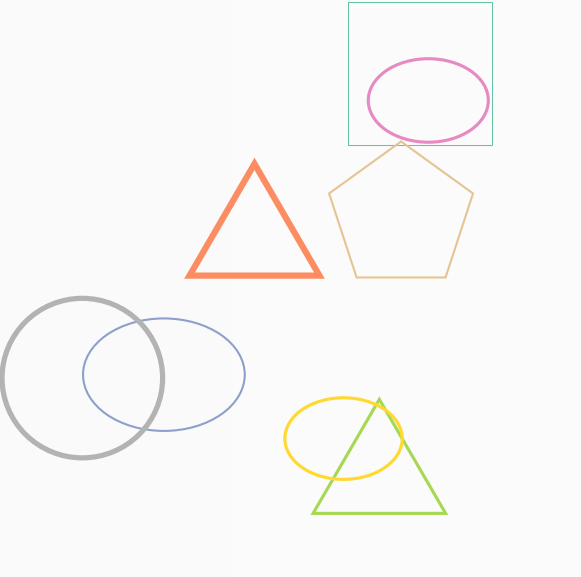[{"shape": "square", "thickness": 0.5, "radius": 0.62, "center": [0.722, 0.872]}, {"shape": "triangle", "thickness": 3, "radius": 0.65, "center": [0.438, 0.586]}, {"shape": "oval", "thickness": 1, "radius": 0.7, "center": [0.282, 0.35]}, {"shape": "oval", "thickness": 1.5, "radius": 0.52, "center": [0.737, 0.825]}, {"shape": "triangle", "thickness": 1.5, "radius": 0.66, "center": [0.653, 0.176]}, {"shape": "oval", "thickness": 1.5, "radius": 0.5, "center": [0.591, 0.24]}, {"shape": "pentagon", "thickness": 1, "radius": 0.65, "center": [0.69, 0.624]}, {"shape": "circle", "thickness": 2.5, "radius": 0.69, "center": [0.142, 0.344]}]